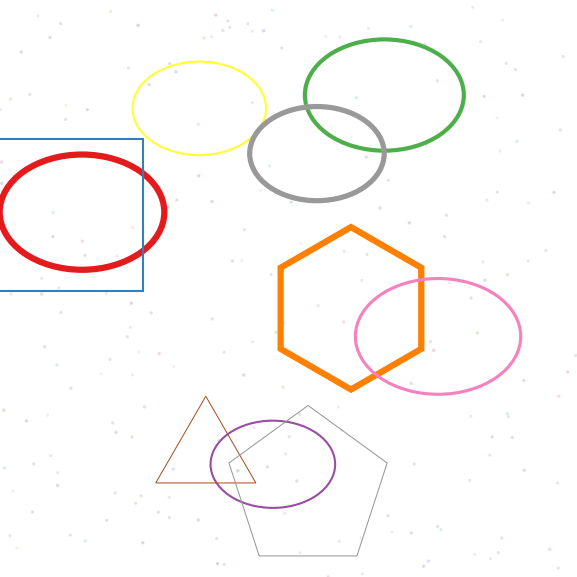[{"shape": "oval", "thickness": 3, "radius": 0.71, "center": [0.142, 0.632]}, {"shape": "square", "thickness": 1, "radius": 0.66, "center": [0.116, 0.627]}, {"shape": "oval", "thickness": 2, "radius": 0.69, "center": [0.666, 0.835]}, {"shape": "oval", "thickness": 1, "radius": 0.54, "center": [0.472, 0.195]}, {"shape": "hexagon", "thickness": 3, "radius": 0.7, "center": [0.608, 0.465]}, {"shape": "oval", "thickness": 1, "radius": 0.58, "center": [0.345, 0.812]}, {"shape": "triangle", "thickness": 0.5, "radius": 0.5, "center": [0.356, 0.213]}, {"shape": "oval", "thickness": 1.5, "radius": 0.72, "center": [0.759, 0.417]}, {"shape": "pentagon", "thickness": 0.5, "radius": 0.72, "center": [0.533, 0.153]}, {"shape": "oval", "thickness": 2.5, "radius": 0.58, "center": [0.549, 0.733]}]